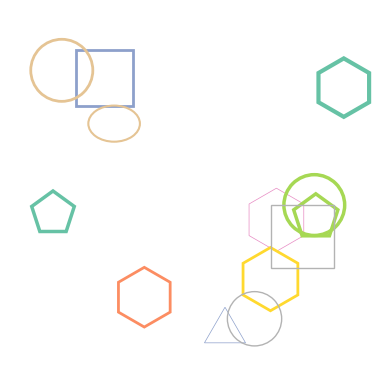[{"shape": "pentagon", "thickness": 2.5, "radius": 0.29, "center": [0.138, 0.446]}, {"shape": "hexagon", "thickness": 3, "radius": 0.38, "center": [0.893, 0.772]}, {"shape": "hexagon", "thickness": 2, "radius": 0.39, "center": [0.375, 0.228]}, {"shape": "triangle", "thickness": 0.5, "radius": 0.31, "center": [0.584, 0.14]}, {"shape": "square", "thickness": 2, "radius": 0.37, "center": [0.272, 0.797]}, {"shape": "hexagon", "thickness": 0.5, "radius": 0.41, "center": [0.718, 0.429]}, {"shape": "pentagon", "thickness": 2.5, "radius": 0.3, "center": [0.82, 0.436]}, {"shape": "circle", "thickness": 2.5, "radius": 0.39, "center": [0.816, 0.467]}, {"shape": "hexagon", "thickness": 2, "radius": 0.41, "center": [0.702, 0.275]}, {"shape": "circle", "thickness": 2, "radius": 0.4, "center": [0.16, 0.817]}, {"shape": "oval", "thickness": 1.5, "radius": 0.33, "center": [0.296, 0.679]}, {"shape": "circle", "thickness": 1, "radius": 0.35, "center": [0.661, 0.172]}, {"shape": "square", "thickness": 1, "radius": 0.41, "center": [0.786, 0.386]}]